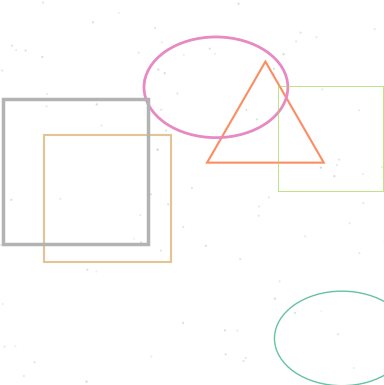[{"shape": "oval", "thickness": 1, "radius": 0.88, "center": [0.888, 0.121]}, {"shape": "triangle", "thickness": 1.5, "radius": 0.87, "center": [0.689, 0.665]}, {"shape": "oval", "thickness": 2, "radius": 0.93, "center": [0.561, 0.773]}, {"shape": "square", "thickness": 0.5, "radius": 0.68, "center": [0.859, 0.641]}, {"shape": "square", "thickness": 1.5, "radius": 0.82, "center": [0.28, 0.485]}, {"shape": "square", "thickness": 2.5, "radius": 0.94, "center": [0.196, 0.554]}]